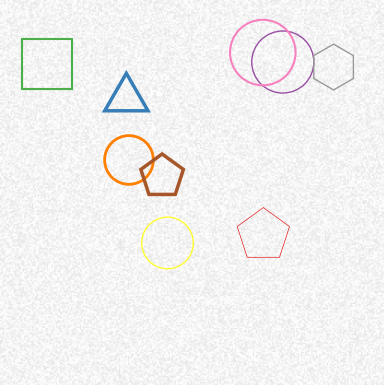[{"shape": "pentagon", "thickness": 0.5, "radius": 0.36, "center": [0.684, 0.389]}, {"shape": "triangle", "thickness": 2.5, "radius": 0.32, "center": [0.328, 0.745]}, {"shape": "square", "thickness": 1.5, "radius": 0.33, "center": [0.122, 0.834]}, {"shape": "circle", "thickness": 1, "radius": 0.4, "center": [0.735, 0.839]}, {"shape": "circle", "thickness": 2, "radius": 0.32, "center": [0.335, 0.585]}, {"shape": "circle", "thickness": 1, "radius": 0.33, "center": [0.435, 0.369]}, {"shape": "pentagon", "thickness": 2.5, "radius": 0.29, "center": [0.421, 0.542]}, {"shape": "circle", "thickness": 1.5, "radius": 0.43, "center": [0.683, 0.864]}, {"shape": "hexagon", "thickness": 1, "radius": 0.3, "center": [0.866, 0.826]}]